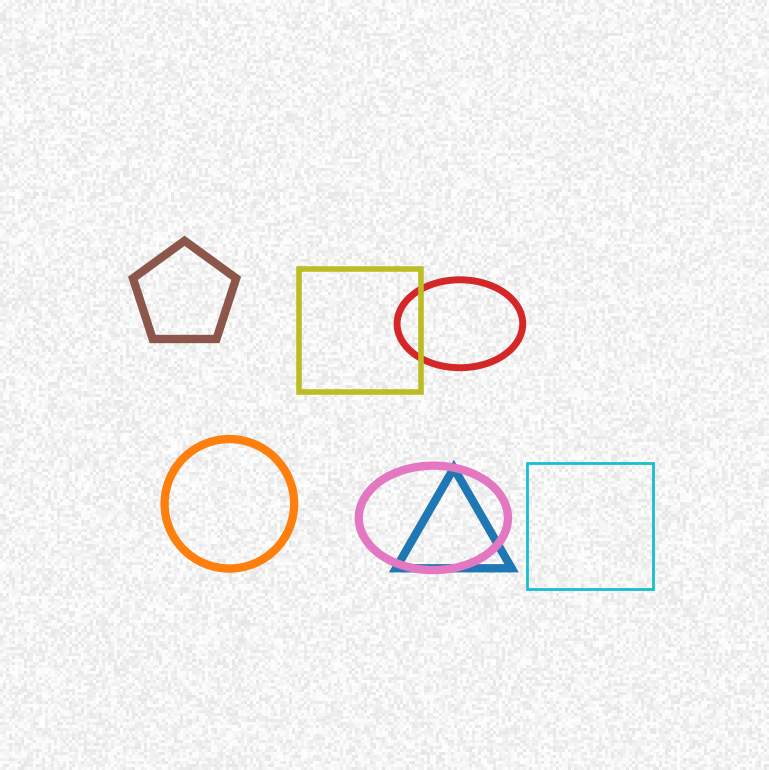[{"shape": "triangle", "thickness": 3, "radius": 0.43, "center": [0.589, 0.305]}, {"shape": "circle", "thickness": 3, "radius": 0.42, "center": [0.298, 0.346]}, {"shape": "oval", "thickness": 2.5, "radius": 0.41, "center": [0.597, 0.58]}, {"shape": "pentagon", "thickness": 3, "radius": 0.35, "center": [0.24, 0.617]}, {"shape": "oval", "thickness": 3, "radius": 0.48, "center": [0.563, 0.327]}, {"shape": "square", "thickness": 2, "radius": 0.4, "center": [0.468, 0.571]}, {"shape": "square", "thickness": 1, "radius": 0.41, "center": [0.767, 0.317]}]